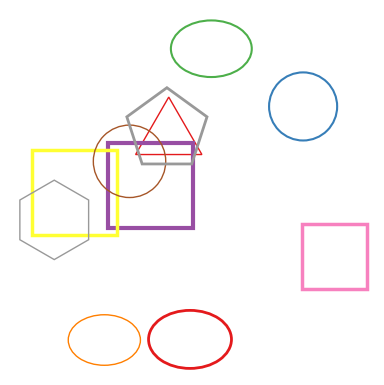[{"shape": "triangle", "thickness": 1, "radius": 0.5, "center": [0.438, 0.648]}, {"shape": "oval", "thickness": 2, "radius": 0.54, "center": [0.494, 0.118]}, {"shape": "circle", "thickness": 1.5, "radius": 0.44, "center": [0.787, 0.724]}, {"shape": "oval", "thickness": 1.5, "radius": 0.53, "center": [0.549, 0.873]}, {"shape": "square", "thickness": 3, "radius": 0.55, "center": [0.39, 0.519]}, {"shape": "oval", "thickness": 1, "radius": 0.47, "center": [0.271, 0.117]}, {"shape": "square", "thickness": 2.5, "radius": 0.55, "center": [0.195, 0.501]}, {"shape": "circle", "thickness": 1, "radius": 0.47, "center": [0.336, 0.581]}, {"shape": "square", "thickness": 2.5, "radius": 0.42, "center": [0.868, 0.333]}, {"shape": "pentagon", "thickness": 2, "radius": 0.55, "center": [0.434, 0.663]}, {"shape": "hexagon", "thickness": 1, "radius": 0.52, "center": [0.141, 0.429]}]